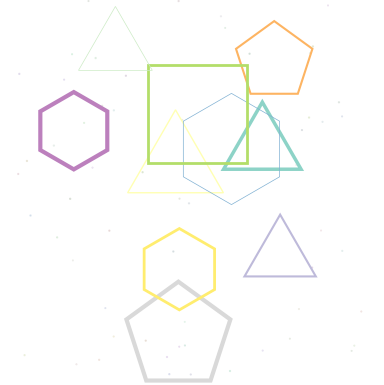[{"shape": "triangle", "thickness": 2.5, "radius": 0.58, "center": [0.681, 0.619]}, {"shape": "triangle", "thickness": 1, "radius": 0.72, "center": [0.456, 0.571]}, {"shape": "triangle", "thickness": 1.5, "radius": 0.53, "center": [0.728, 0.335]}, {"shape": "hexagon", "thickness": 0.5, "radius": 0.72, "center": [0.601, 0.613]}, {"shape": "pentagon", "thickness": 1.5, "radius": 0.52, "center": [0.712, 0.841]}, {"shape": "square", "thickness": 2, "radius": 0.64, "center": [0.513, 0.703]}, {"shape": "pentagon", "thickness": 3, "radius": 0.71, "center": [0.463, 0.126]}, {"shape": "hexagon", "thickness": 3, "radius": 0.5, "center": [0.192, 0.66]}, {"shape": "triangle", "thickness": 0.5, "radius": 0.55, "center": [0.3, 0.873]}, {"shape": "hexagon", "thickness": 2, "radius": 0.53, "center": [0.466, 0.301]}]